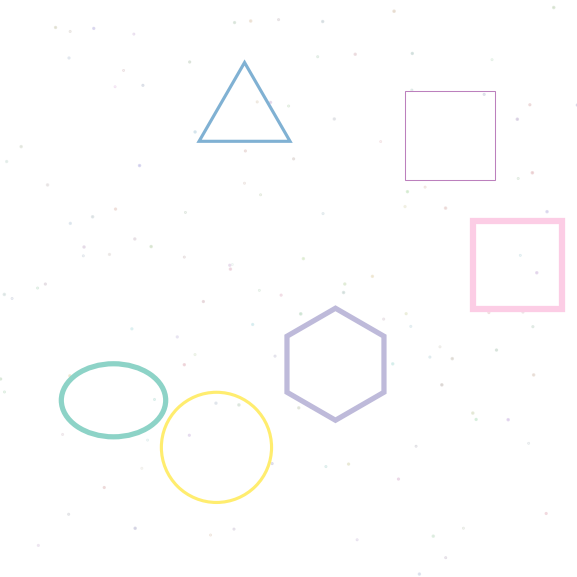[{"shape": "oval", "thickness": 2.5, "radius": 0.45, "center": [0.197, 0.306]}, {"shape": "hexagon", "thickness": 2.5, "radius": 0.48, "center": [0.581, 0.368]}, {"shape": "triangle", "thickness": 1.5, "radius": 0.45, "center": [0.423, 0.8]}, {"shape": "square", "thickness": 3, "radius": 0.38, "center": [0.896, 0.54]}, {"shape": "square", "thickness": 0.5, "radius": 0.39, "center": [0.779, 0.765]}, {"shape": "circle", "thickness": 1.5, "radius": 0.48, "center": [0.375, 0.224]}]